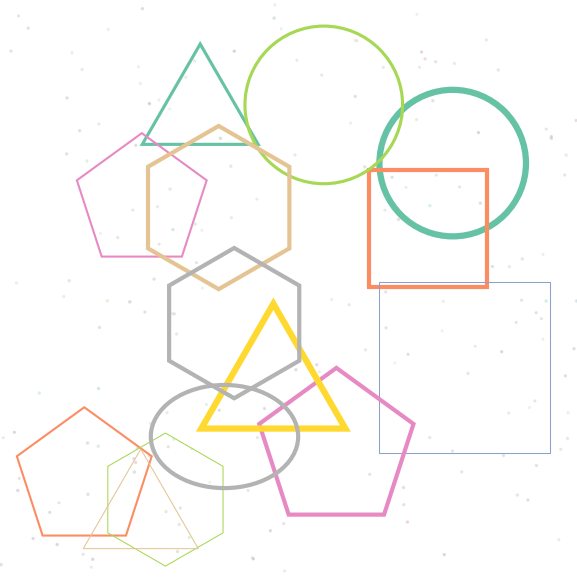[{"shape": "circle", "thickness": 3, "radius": 0.63, "center": [0.784, 0.717]}, {"shape": "triangle", "thickness": 1.5, "radius": 0.58, "center": [0.347, 0.807]}, {"shape": "square", "thickness": 2, "radius": 0.51, "center": [0.741, 0.603]}, {"shape": "pentagon", "thickness": 1, "radius": 0.61, "center": [0.146, 0.171]}, {"shape": "square", "thickness": 0.5, "radius": 0.74, "center": [0.804, 0.363]}, {"shape": "pentagon", "thickness": 2, "radius": 0.7, "center": [0.582, 0.222]}, {"shape": "pentagon", "thickness": 1, "radius": 0.59, "center": [0.246, 0.65]}, {"shape": "hexagon", "thickness": 0.5, "radius": 0.58, "center": [0.286, 0.134]}, {"shape": "circle", "thickness": 1.5, "radius": 0.68, "center": [0.561, 0.817]}, {"shape": "triangle", "thickness": 3, "radius": 0.72, "center": [0.473, 0.329]}, {"shape": "triangle", "thickness": 0.5, "radius": 0.57, "center": [0.244, 0.107]}, {"shape": "hexagon", "thickness": 2, "radius": 0.71, "center": [0.379, 0.64]}, {"shape": "oval", "thickness": 2, "radius": 0.64, "center": [0.389, 0.243]}, {"shape": "hexagon", "thickness": 2, "radius": 0.65, "center": [0.406, 0.44]}]